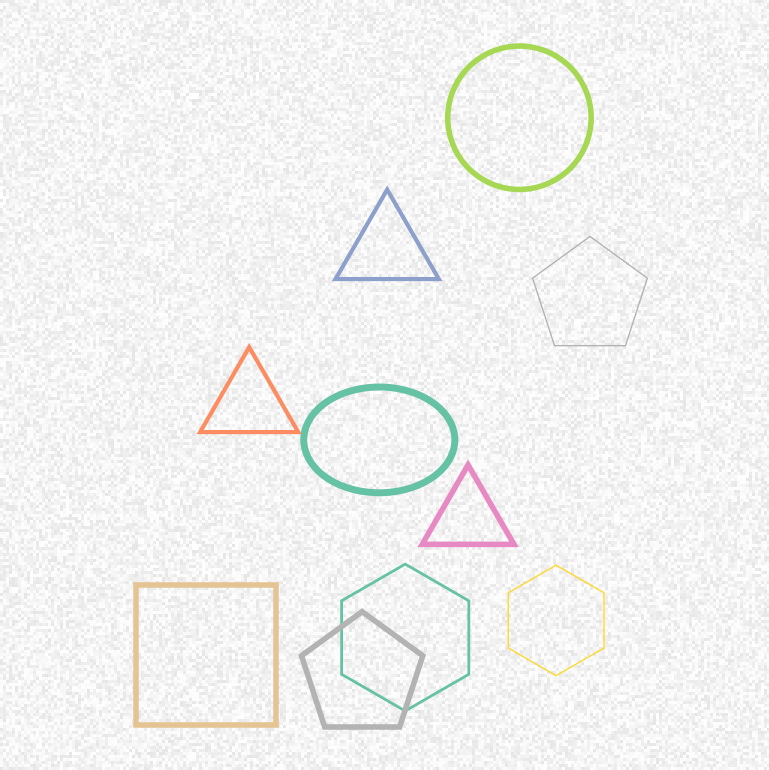[{"shape": "hexagon", "thickness": 1, "radius": 0.48, "center": [0.526, 0.172]}, {"shape": "oval", "thickness": 2.5, "radius": 0.49, "center": [0.493, 0.429]}, {"shape": "triangle", "thickness": 1.5, "radius": 0.37, "center": [0.324, 0.476]}, {"shape": "triangle", "thickness": 1.5, "radius": 0.39, "center": [0.503, 0.676]}, {"shape": "triangle", "thickness": 2, "radius": 0.34, "center": [0.608, 0.327]}, {"shape": "circle", "thickness": 2, "radius": 0.47, "center": [0.675, 0.847]}, {"shape": "hexagon", "thickness": 0.5, "radius": 0.36, "center": [0.722, 0.194]}, {"shape": "square", "thickness": 2, "radius": 0.45, "center": [0.268, 0.15]}, {"shape": "pentagon", "thickness": 0.5, "radius": 0.39, "center": [0.766, 0.615]}, {"shape": "pentagon", "thickness": 2, "radius": 0.41, "center": [0.47, 0.123]}]